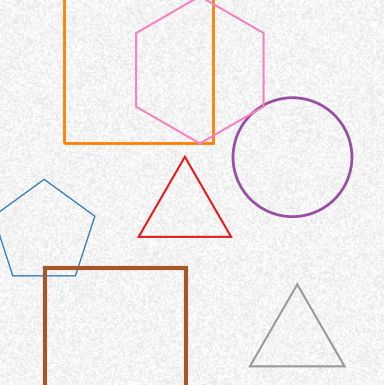[{"shape": "triangle", "thickness": 1.5, "radius": 0.69, "center": [0.48, 0.454]}, {"shape": "pentagon", "thickness": 1, "radius": 0.69, "center": [0.115, 0.396]}, {"shape": "circle", "thickness": 2, "radius": 0.77, "center": [0.76, 0.592]}, {"shape": "square", "thickness": 2, "radius": 0.96, "center": [0.36, 0.821]}, {"shape": "square", "thickness": 3, "radius": 0.91, "center": [0.3, 0.122]}, {"shape": "hexagon", "thickness": 1.5, "radius": 0.96, "center": [0.519, 0.819]}, {"shape": "triangle", "thickness": 1.5, "radius": 0.71, "center": [0.772, 0.119]}]